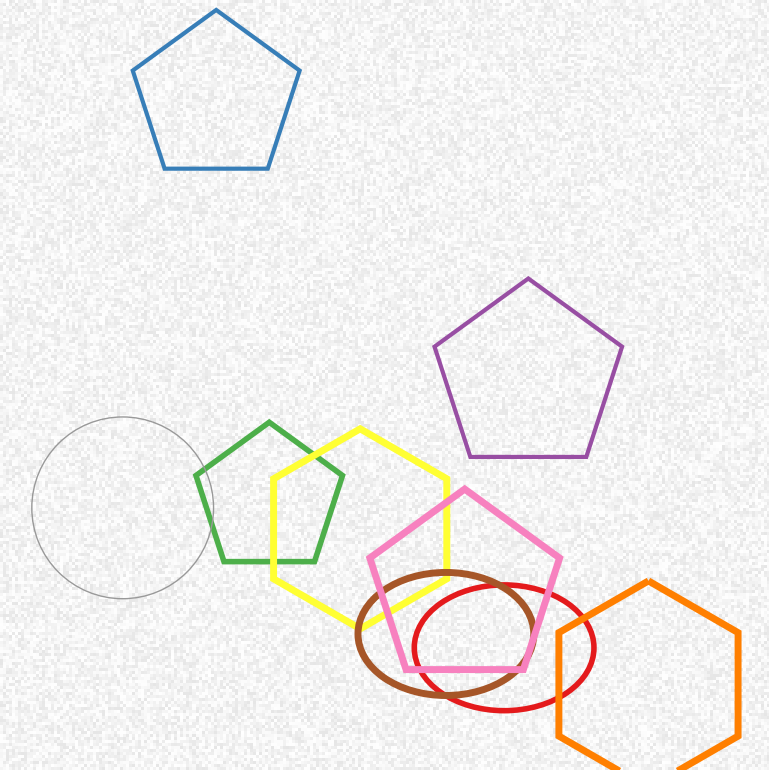[{"shape": "oval", "thickness": 2, "radius": 0.58, "center": [0.655, 0.159]}, {"shape": "pentagon", "thickness": 1.5, "radius": 0.57, "center": [0.281, 0.873]}, {"shape": "pentagon", "thickness": 2, "radius": 0.5, "center": [0.35, 0.352]}, {"shape": "pentagon", "thickness": 1.5, "radius": 0.64, "center": [0.686, 0.51]}, {"shape": "hexagon", "thickness": 2.5, "radius": 0.67, "center": [0.842, 0.111]}, {"shape": "hexagon", "thickness": 2.5, "radius": 0.65, "center": [0.468, 0.313]}, {"shape": "oval", "thickness": 2.5, "radius": 0.57, "center": [0.579, 0.177]}, {"shape": "pentagon", "thickness": 2.5, "radius": 0.65, "center": [0.604, 0.235]}, {"shape": "circle", "thickness": 0.5, "radius": 0.59, "center": [0.159, 0.34]}]